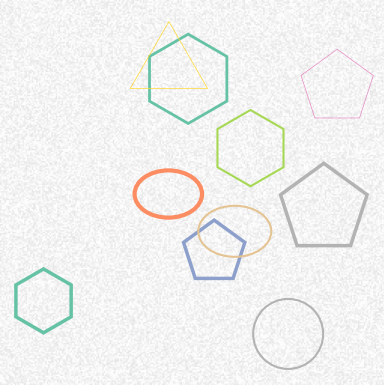[{"shape": "hexagon", "thickness": 2.5, "radius": 0.41, "center": [0.113, 0.219]}, {"shape": "hexagon", "thickness": 2, "radius": 0.58, "center": [0.489, 0.795]}, {"shape": "oval", "thickness": 3, "radius": 0.44, "center": [0.437, 0.496]}, {"shape": "pentagon", "thickness": 2.5, "radius": 0.42, "center": [0.556, 0.345]}, {"shape": "pentagon", "thickness": 0.5, "radius": 0.49, "center": [0.876, 0.773]}, {"shape": "hexagon", "thickness": 1.5, "radius": 0.5, "center": [0.651, 0.615]}, {"shape": "triangle", "thickness": 0.5, "radius": 0.58, "center": [0.439, 0.828]}, {"shape": "oval", "thickness": 1.5, "radius": 0.47, "center": [0.61, 0.399]}, {"shape": "pentagon", "thickness": 2.5, "radius": 0.59, "center": [0.841, 0.458]}, {"shape": "circle", "thickness": 1.5, "radius": 0.45, "center": [0.748, 0.133]}]